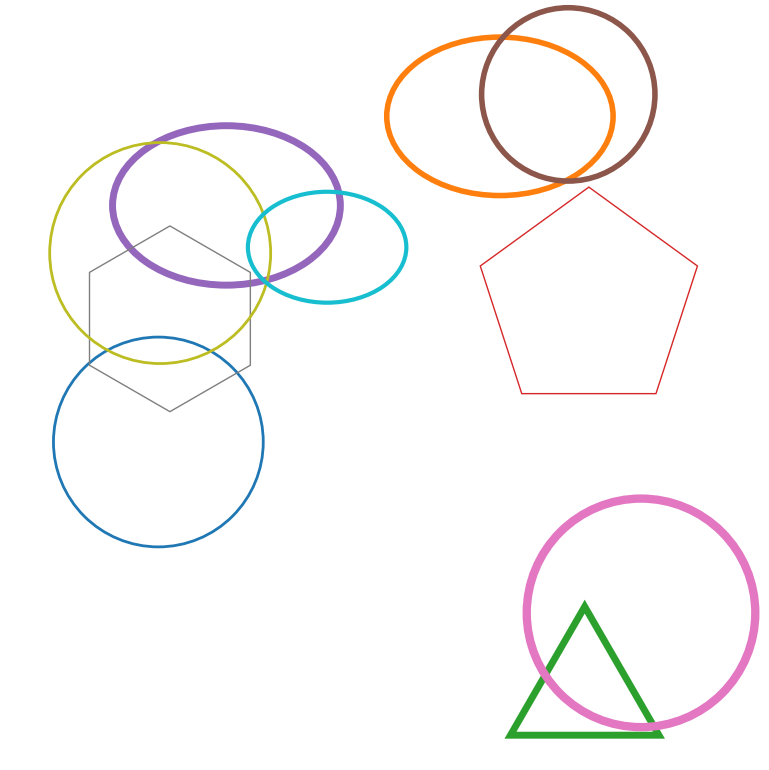[{"shape": "circle", "thickness": 1, "radius": 0.68, "center": [0.206, 0.426]}, {"shape": "oval", "thickness": 2, "radius": 0.73, "center": [0.649, 0.849]}, {"shape": "triangle", "thickness": 2.5, "radius": 0.56, "center": [0.759, 0.101]}, {"shape": "pentagon", "thickness": 0.5, "radius": 0.74, "center": [0.765, 0.609]}, {"shape": "oval", "thickness": 2.5, "radius": 0.74, "center": [0.294, 0.733]}, {"shape": "circle", "thickness": 2, "radius": 0.56, "center": [0.738, 0.877]}, {"shape": "circle", "thickness": 3, "radius": 0.74, "center": [0.832, 0.204]}, {"shape": "hexagon", "thickness": 0.5, "radius": 0.6, "center": [0.221, 0.586]}, {"shape": "circle", "thickness": 1, "radius": 0.72, "center": [0.208, 0.671]}, {"shape": "oval", "thickness": 1.5, "radius": 0.51, "center": [0.425, 0.679]}]